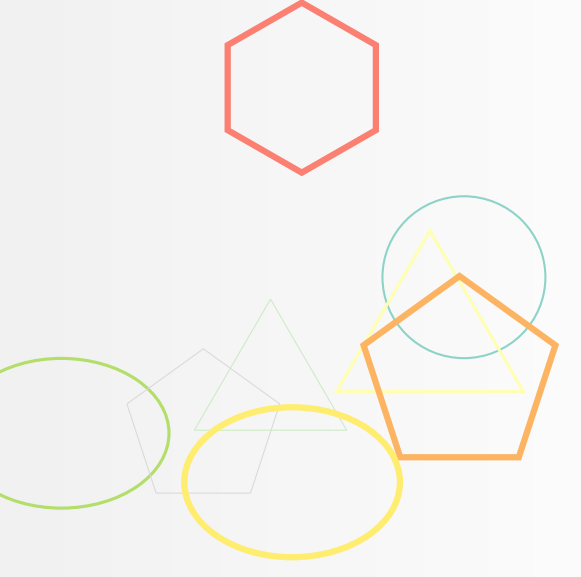[{"shape": "circle", "thickness": 1, "radius": 0.7, "center": [0.798, 0.519]}, {"shape": "triangle", "thickness": 1.5, "radius": 0.93, "center": [0.74, 0.414]}, {"shape": "hexagon", "thickness": 3, "radius": 0.74, "center": [0.519, 0.847]}, {"shape": "pentagon", "thickness": 3, "radius": 0.87, "center": [0.791, 0.348]}, {"shape": "oval", "thickness": 1.5, "radius": 0.93, "center": [0.106, 0.249]}, {"shape": "pentagon", "thickness": 0.5, "radius": 0.69, "center": [0.35, 0.257]}, {"shape": "triangle", "thickness": 0.5, "radius": 0.76, "center": [0.465, 0.33]}, {"shape": "oval", "thickness": 3, "radius": 0.93, "center": [0.503, 0.164]}]